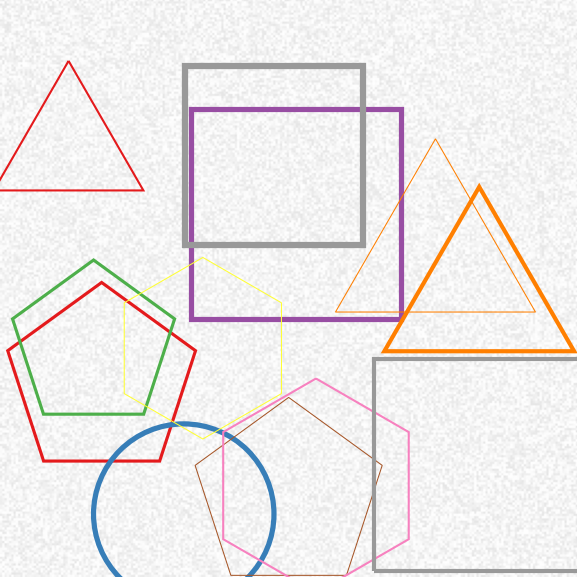[{"shape": "pentagon", "thickness": 1.5, "radius": 0.85, "center": [0.176, 0.339]}, {"shape": "triangle", "thickness": 1, "radius": 0.75, "center": [0.119, 0.744]}, {"shape": "circle", "thickness": 2.5, "radius": 0.78, "center": [0.318, 0.109]}, {"shape": "pentagon", "thickness": 1.5, "radius": 0.74, "center": [0.162, 0.401]}, {"shape": "square", "thickness": 2.5, "radius": 0.91, "center": [0.513, 0.628]}, {"shape": "triangle", "thickness": 0.5, "radius": 1.0, "center": [0.754, 0.559]}, {"shape": "triangle", "thickness": 2, "radius": 0.95, "center": [0.83, 0.486]}, {"shape": "hexagon", "thickness": 0.5, "radius": 0.79, "center": [0.351, 0.396]}, {"shape": "pentagon", "thickness": 0.5, "radius": 0.85, "center": [0.5, 0.141]}, {"shape": "hexagon", "thickness": 1, "radius": 0.93, "center": [0.547, 0.158]}, {"shape": "square", "thickness": 2, "radius": 0.92, "center": [0.83, 0.195]}, {"shape": "square", "thickness": 3, "radius": 0.77, "center": [0.475, 0.73]}]